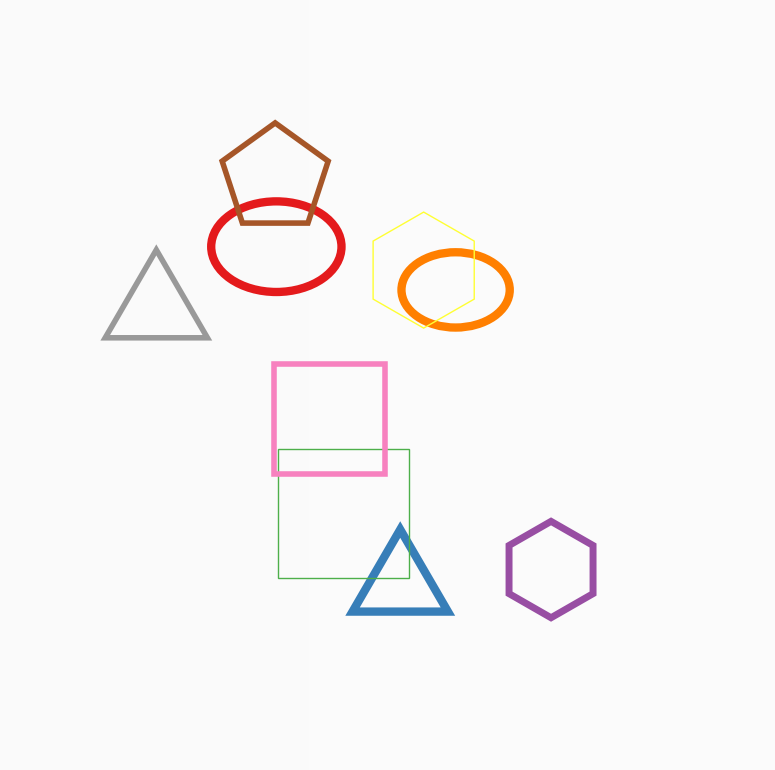[{"shape": "oval", "thickness": 3, "radius": 0.42, "center": [0.357, 0.68]}, {"shape": "triangle", "thickness": 3, "radius": 0.36, "center": [0.516, 0.241]}, {"shape": "square", "thickness": 0.5, "radius": 0.42, "center": [0.443, 0.333]}, {"shape": "hexagon", "thickness": 2.5, "radius": 0.31, "center": [0.711, 0.26]}, {"shape": "oval", "thickness": 3, "radius": 0.35, "center": [0.588, 0.624]}, {"shape": "hexagon", "thickness": 0.5, "radius": 0.38, "center": [0.547, 0.649]}, {"shape": "pentagon", "thickness": 2, "radius": 0.36, "center": [0.355, 0.768]}, {"shape": "square", "thickness": 2, "radius": 0.36, "center": [0.425, 0.455]}, {"shape": "triangle", "thickness": 2, "radius": 0.38, "center": [0.202, 0.599]}]